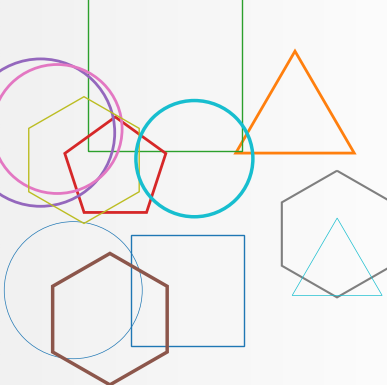[{"shape": "square", "thickness": 1, "radius": 0.72, "center": [0.484, 0.245]}, {"shape": "circle", "thickness": 0.5, "radius": 0.89, "center": [0.189, 0.246]}, {"shape": "triangle", "thickness": 2, "radius": 0.88, "center": [0.761, 0.691]}, {"shape": "square", "thickness": 1, "radius": 0.99, "center": [0.426, 0.807]}, {"shape": "pentagon", "thickness": 2, "radius": 0.69, "center": [0.298, 0.559]}, {"shape": "circle", "thickness": 2, "radius": 0.96, "center": [0.105, 0.656]}, {"shape": "hexagon", "thickness": 2.5, "radius": 0.85, "center": [0.284, 0.171]}, {"shape": "circle", "thickness": 2, "radius": 0.84, "center": [0.148, 0.665]}, {"shape": "hexagon", "thickness": 1.5, "radius": 0.82, "center": [0.87, 0.392]}, {"shape": "hexagon", "thickness": 1, "radius": 0.82, "center": [0.217, 0.584]}, {"shape": "circle", "thickness": 2.5, "radius": 0.75, "center": [0.502, 0.588]}, {"shape": "triangle", "thickness": 0.5, "radius": 0.67, "center": [0.87, 0.3]}]